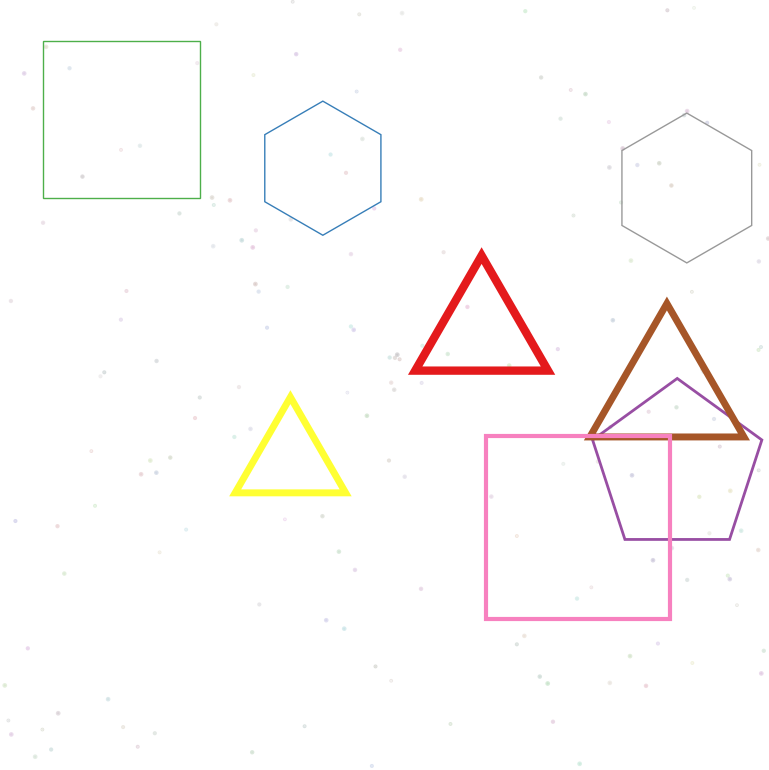[{"shape": "triangle", "thickness": 3, "radius": 0.5, "center": [0.625, 0.568]}, {"shape": "hexagon", "thickness": 0.5, "radius": 0.44, "center": [0.419, 0.782]}, {"shape": "square", "thickness": 0.5, "radius": 0.51, "center": [0.158, 0.844]}, {"shape": "pentagon", "thickness": 1, "radius": 0.58, "center": [0.88, 0.393]}, {"shape": "triangle", "thickness": 2.5, "radius": 0.41, "center": [0.377, 0.401]}, {"shape": "triangle", "thickness": 2.5, "radius": 0.58, "center": [0.866, 0.49]}, {"shape": "square", "thickness": 1.5, "radius": 0.6, "center": [0.751, 0.315]}, {"shape": "hexagon", "thickness": 0.5, "radius": 0.49, "center": [0.892, 0.756]}]